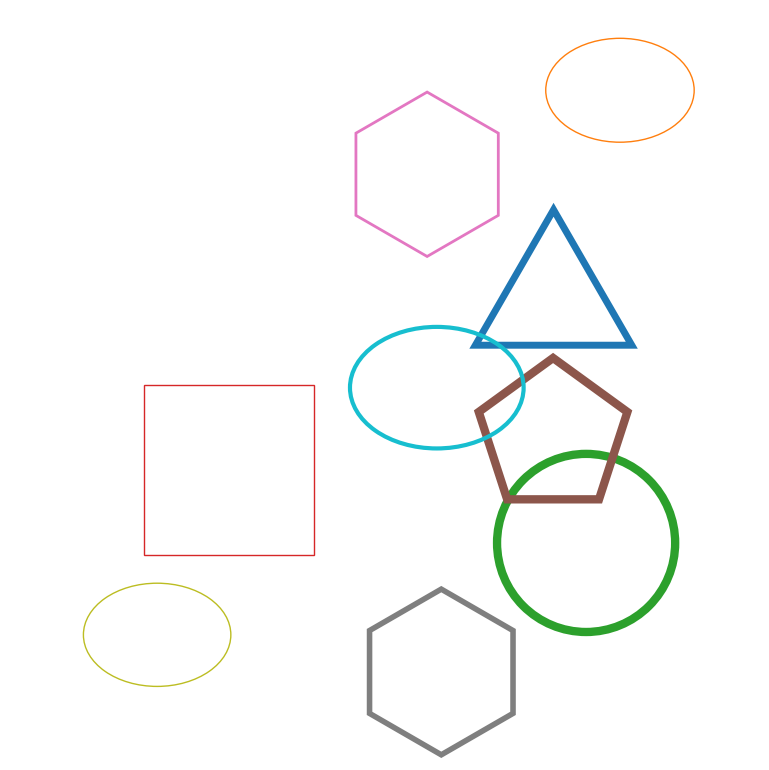[{"shape": "triangle", "thickness": 2.5, "radius": 0.59, "center": [0.719, 0.61]}, {"shape": "oval", "thickness": 0.5, "radius": 0.48, "center": [0.805, 0.883]}, {"shape": "circle", "thickness": 3, "radius": 0.58, "center": [0.761, 0.295]}, {"shape": "square", "thickness": 0.5, "radius": 0.55, "center": [0.297, 0.39]}, {"shape": "pentagon", "thickness": 3, "radius": 0.51, "center": [0.718, 0.434]}, {"shape": "hexagon", "thickness": 1, "radius": 0.53, "center": [0.555, 0.774]}, {"shape": "hexagon", "thickness": 2, "radius": 0.54, "center": [0.573, 0.127]}, {"shape": "oval", "thickness": 0.5, "radius": 0.48, "center": [0.204, 0.176]}, {"shape": "oval", "thickness": 1.5, "radius": 0.56, "center": [0.567, 0.497]}]